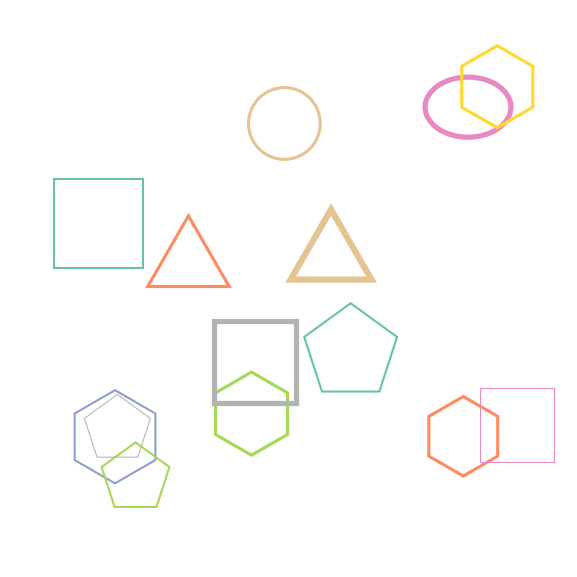[{"shape": "square", "thickness": 1, "radius": 0.39, "center": [0.171, 0.612]}, {"shape": "pentagon", "thickness": 1, "radius": 0.42, "center": [0.607, 0.389]}, {"shape": "triangle", "thickness": 1.5, "radius": 0.41, "center": [0.326, 0.544]}, {"shape": "hexagon", "thickness": 1.5, "radius": 0.34, "center": [0.802, 0.244]}, {"shape": "hexagon", "thickness": 1, "radius": 0.4, "center": [0.199, 0.243]}, {"shape": "oval", "thickness": 2.5, "radius": 0.37, "center": [0.81, 0.814]}, {"shape": "square", "thickness": 0.5, "radius": 0.32, "center": [0.895, 0.263]}, {"shape": "pentagon", "thickness": 1, "radius": 0.31, "center": [0.235, 0.171]}, {"shape": "hexagon", "thickness": 1.5, "radius": 0.36, "center": [0.435, 0.283]}, {"shape": "hexagon", "thickness": 1.5, "radius": 0.35, "center": [0.861, 0.849]}, {"shape": "triangle", "thickness": 3, "radius": 0.4, "center": [0.573, 0.555]}, {"shape": "circle", "thickness": 1.5, "radius": 0.31, "center": [0.492, 0.785]}, {"shape": "square", "thickness": 2.5, "radius": 0.36, "center": [0.441, 0.372]}, {"shape": "pentagon", "thickness": 0.5, "radius": 0.3, "center": [0.203, 0.256]}]